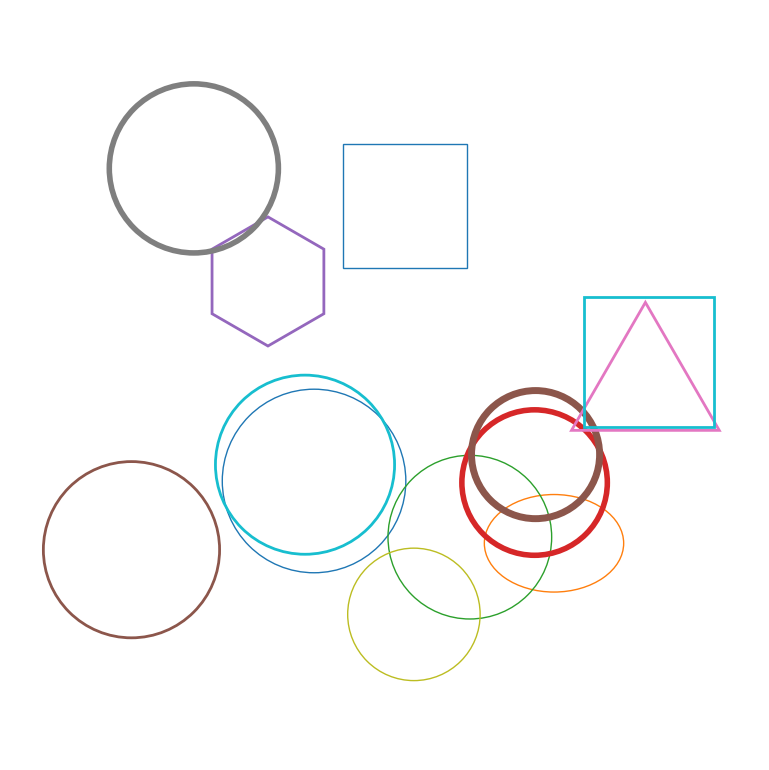[{"shape": "square", "thickness": 0.5, "radius": 0.4, "center": [0.526, 0.733]}, {"shape": "circle", "thickness": 0.5, "radius": 0.6, "center": [0.408, 0.375]}, {"shape": "oval", "thickness": 0.5, "radius": 0.45, "center": [0.719, 0.294]}, {"shape": "circle", "thickness": 0.5, "radius": 0.53, "center": [0.61, 0.302]}, {"shape": "circle", "thickness": 2, "radius": 0.47, "center": [0.694, 0.373]}, {"shape": "hexagon", "thickness": 1, "radius": 0.42, "center": [0.348, 0.634]}, {"shape": "circle", "thickness": 2.5, "radius": 0.42, "center": [0.696, 0.41]}, {"shape": "circle", "thickness": 1, "radius": 0.57, "center": [0.171, 0.286]}, {"shape": "triangle", "thickness": 1, "radius": 0.55, "center": [0.838, 0.496]}, {"shape": "circle", "thickness": 2, "radius": 0.55, "center": [0.252, 0.781]}, {"shape": "circle", "thickness": 0.5, "radius": 0.43, "center": [0.538, 0.202]}, {"shape": "circle", "thickness": 1, "radius": 0.58, "center": [0.396, 0.396]}, {"shape": "square", "thickness": 1, "radius": 0.42, "center": [0.843, 0.53]}]